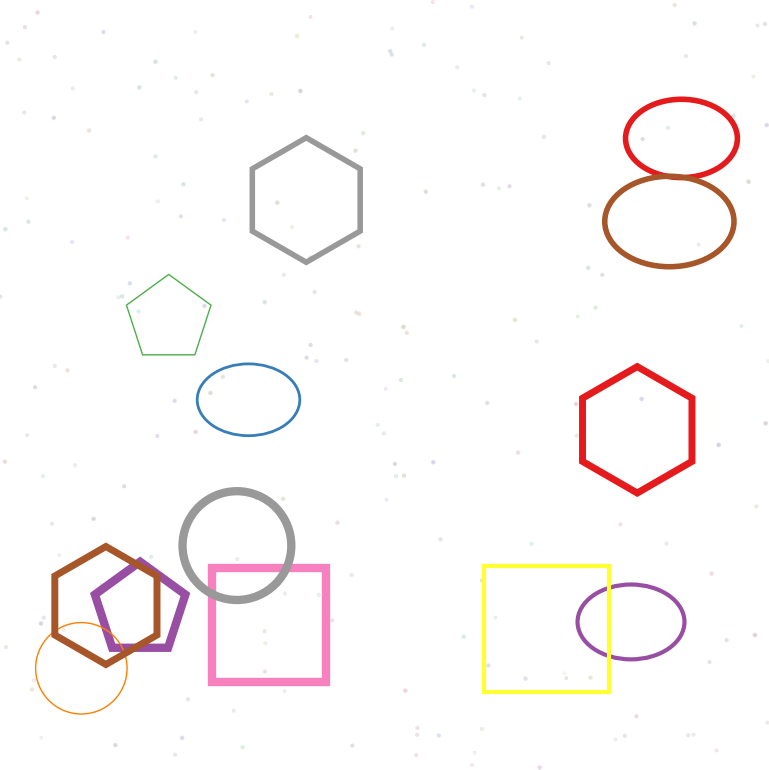[{"shape": "hexagon", "thickness": 2.5, "radius": 0.41, "center": [0.828, 0.442]}, {"shape": "oval", "thickness": 2, "radius": 0.36, "center": [0.885, 0.82]}, {"shape": "oval", "thickness": 1, "radius": 0.33, "center": [0.323, 0.481]}, {"shape": "pentagon", "thickness": 0.5, "radius": 0.29, "center": [0.219, 0.586]}, {"shape": "oval", "thickness": 1.5, "radius": 0.35, "center": [0.819, 0.192]}, {"shape": "pentagon", "thickness": 3, "radius": 0.31, "center": [0.182, 0.209]}, {"shape": "circle", "thickness": 0.5, "radius": 0.3, "center": [0.106, 0.132]}, {"shape": "square", "thickness": 1.5, "radius": 0.41, "center": [0.71, 0.183]}, {"shape": "oval", "thickness": 2, "radius": 0.42, "center": [0.869, 0.712]}, {"shape": "hexagon", "thickness": 2.5, "radius": 0.38, "center": [0.138, 0.214]}, {"shape": "square", "thickness": 3, "radius": 0.37, "center": [0.349, 0.188]}, {"shape": "circle", "thickness": 3, "radius": 0.35, "center": [0.308, 0.291]}, {"shape": "hexagon", "thickness": 2, "radius": 0.4, "center": [0.398, 0.74]}]